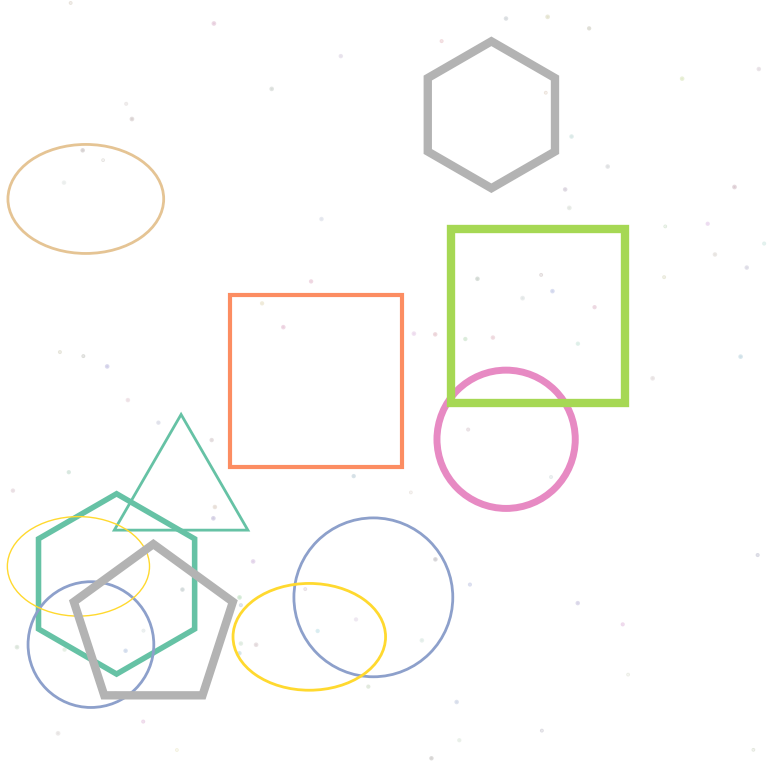[{"shape": "hexagon", "thickness": 2, "radius": 0.59, "center": [0.151, 0.242]}, {"shape": "triangle", "thickness": 1, "radius": 0.5, "center": [0.235, 0.362]}, {"shape": "square", "thickness": 1.5, "radius": 0.56, "center": [0.41, 0.505]}, {"shape": "circle", "thickness": 1, "radius": 0.41, "center": [0.118, 0.163]}, {"shape": "circle", "thickness": 1, "radius": 0.52, "center": [0.485, 0.224]}, {"shape": "circle", "thickness": 2.5, "radius": 0.45, "center": [0.657, 0.43]}, {"shape": "square", "thickness": 3, "radius": 0.57, "center": [0.698, 0.589]}, {"shape": "oval", "thickness": 0.5, "radius": 0.46, "center": [0.102, 0.264]}, {"shape": "oval", "thickness": 1, "radius": 0.5, "center": [0.402, 0.173]}, {"shape": "oval", "thickness": 1, "radius": 0.51, "center": [0.111, 0.742]}, {"shape": "pentagon", "thickness": 3, "radius": 0.54, "center": [0.199, 0.185]}, {"shape": "hexagon", "thickness": 3, "radius": 0.48, "center": [0.638, 0.851]}]